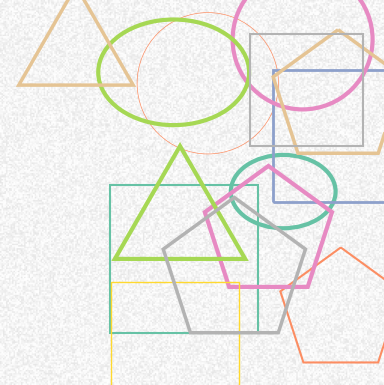[{"shape": "square", "thickness": 1.5, "radius": 0.96, "center": [0.478, 0.327]}, {"shape": "oval", "thickness": 3, "radius": 0.68, "center": [0.736, 0.502]}, {"shape": "circle", "thickness": 0.5, "radius": 0.92, "center": [0.54, 0.784]}, {"shape": "pentagon", "thickness": 1.5, "radius": 0.83, "center": [0.885, 0.192]}, {"shape": "square", "thickness": 2, "radius": 0.86, "center": [0.881, 0.646]}, {"shape": "circle", "thickness": 3, "radius": 0.91, "center": [0.786, 0.898]}, {"shape": "pentagon", "thickness": 3, "radius": 0.87, "center": [0.697, 0.395]}, {"shape": "oval", "thickness": 3, "radius": 0.98, "center": [0.451, 0.812]}, {"shape": "triangle", "thickness": 3, "radius": 0.98, "center": [0.468, 0.425]}, {"shape": "square", "thickness": 1, "radius": 0.83, "center": [0.456, 0.102]}, {"shape": "pentagon", "thickness": 2.5, "radius": 0.89, "center": [0.878, 0.745]}, {"shape": "triangle", "thickness": 2.5, "radius": 0.86, "center": [0.197, 0.865]}, {"shape": "square", "thickness": 1.5, "radius": 0.73, "center": [0.796, 0.766]}, {"shape": "pentagon", "thickness": 2.5, "radius": 0.97, "center": [0.609, 0.293]}]